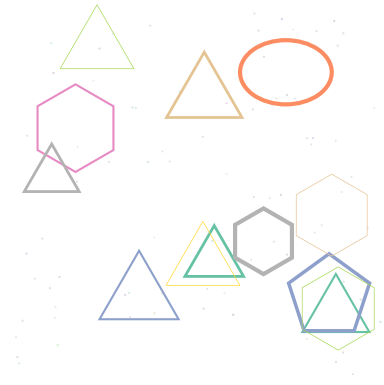[{"shape": "triangle", "thickness": 1.5, "radius": 0.5, "center": [0.872, 0.188]}, {"shape": "triangle", "thickness": 2, "radius": 0.44, "center": [0.556, 0.326]}, {"shape": "oval", "thickness": 3, "radius": 0.6, "center": [0.743, 0.812]}, {"shape": "triangle", "thickness": 1.5, "radius": 0.59, "center": [0.361, 0.23]}, {"shape": "pentagon", "thickness": 2.5, "radius": 0.55, "center": [0.855, 0.23]}, {"shape": "hexagon", "thickness": 1.5, "radius": 0.57, "center": [0.196, 0.667]}, {"shape": "triangle", "thickness": 0.5, "radius": 0.55, "center": [0.252, 0.877]}, {"shape": "hexagon", "thickness": 0.5, "radius": 0.54, "center": [0.878, 0.199]}, {"shape": "triangle", "thickness": 0.5, "radius": 0.55, "center": [0.527, 0.314]}, {"shape": "triangle", "thickness": 2, "radius": 0.57, "center": [0.531, 0.751]}, {"shape": "hexagon", "thickness": 0.5, "radius": 0.53, "center": [0.862, 0.441]}, {"shape": "hexagon", "thickness": 3, "radius": 0.43, "center": [0.684, 0.373]}, {"shape": "triangle", "thickness": 2, "radius": 0.41, "center": [0.134, 0.544]}]